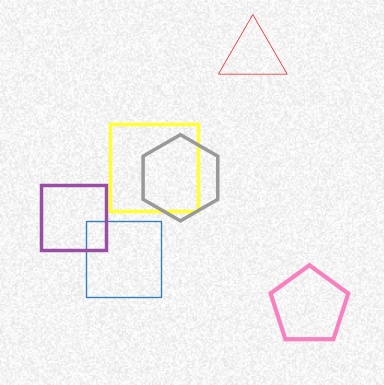[{"shape": "triangle", "thickness": 0.5, "radius": 0.52, "center": [0.657, 0.859]}, {"shape": "square", "thickness": 1, "radius": 0.49, "center": [0.321, 0.327]}, {"shape": "square", "thickness": 2.5, "radius": 0.42, "center": [0.192, 0.436]}, {"shape": "square", "thickness": 2.5, "radius": 0.57, "center": [0.399, 0.565]}, {"shape": "pentagon", "thickness": 3, "radius": 0.53, "center": [0.804, 0.205]}, {"shape": "hexagon", "thickness": 2.5, "radius": 0.56, "center": [0.469, 0.538]}]